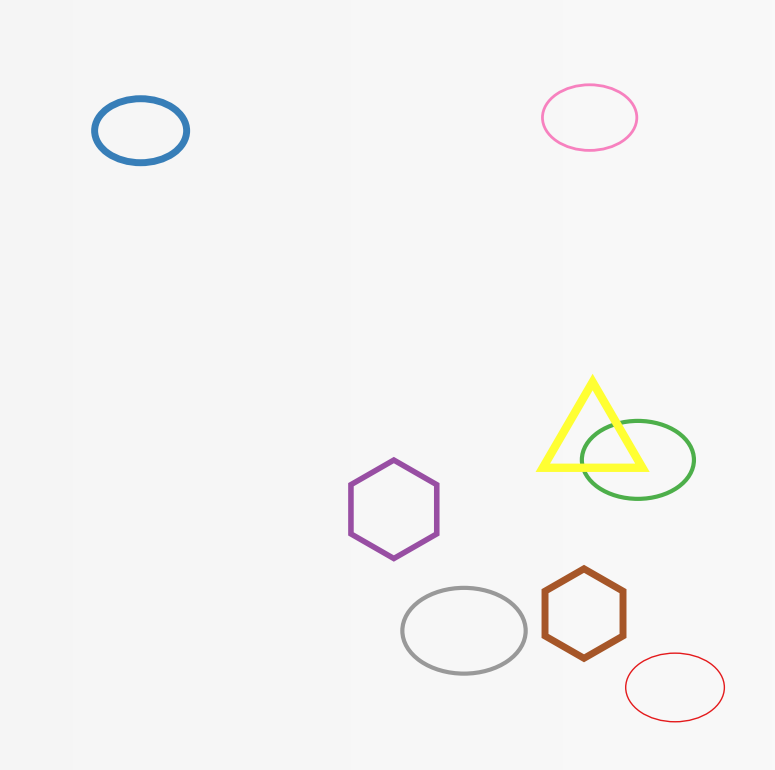[{"shape": "oval", "thickness": 0.5, "radius": 0.32, "center": [0.871, 0.107]}, {"shape": "oval", "thickness": 2.5, "radius": 0.3, "center": [0.181, 0.83]}, {"shape": "oval", "thickness": 1.5, "radius": 0.36, "center": [0.823, 0.403]}, {"shape": "hexagon", "thickness": 2, "radius": 0.32, "center": [0.508, 0.339]}, {"shape": "triangle", "thickness": 3, "radius": 0.37, "center": [0.765, 0.43]}, {"shape": "hexagon", "thickness": 2.5, "radius": 0.29, "center": [0.754, 0.203]}, {"shape": "oval", "thickness": 1, "radius": 0.3, "center": [0.761, 0.847]}, {"shape": "oval", "thickness": 1.5, "radius": 0.4, "center": [0.599, 0.181]}]